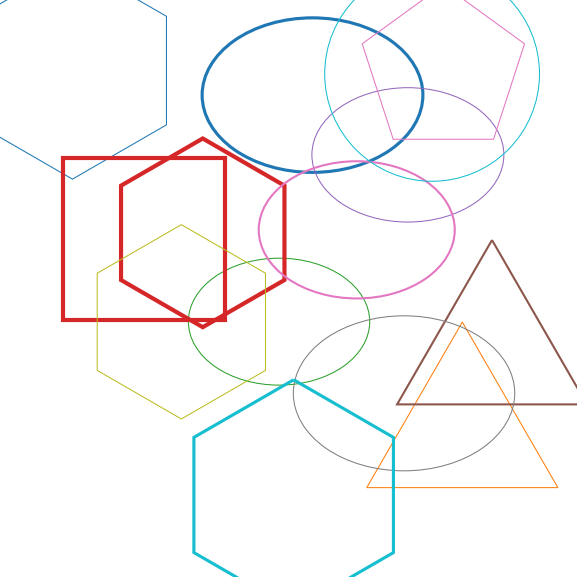[{"shape": "hexagon", "thickness": 0.5, "radius": 0.94, "center": [0.125, 0.877]}, {"shape": "oval", "thickness": 1.5, "radius": 0.96, "center": [0.541, 0.834]}, {"shape": "triangle", "thickness": 0.5, "radius": 0.96, "center": [0.801, 0.25]}, {"shape": "oval", "thickness": 0.5, "radius": 0.79, "center": [0.483, 0.442]}, {"shape": "hexagon", "thickness": 2, "radius": 0.82, "center": [0.351, 0.596]}, {"shape": "square", "thickness": 2, "radius": 0.7, "center": [0.249, 0.585]}, {"shape": "oval", "thickness": 0.5, "radius": 0.83, "center": [0.706, 0.731]}, {"shape": "triangle", "thickness": 1, "radius": 0.95, "center": [0.852, 0.394]}, {"shape": "pentagon", "thickness": 0.5, "radius": 0.74, "center": [0.768, 0.878]}, {"shape": "oval", "thickness": 1, "radius": 0.85, "center": [0.618, 0.601]}, {"shape": "oval", "thickness": 0.5, "radius": 0.96, "center": [0.7, 0.318]}, {"shape": "hexagon", "thickness": 0.5, "radius": 0.84, "center": [0.314, 0.442]}, {"shape": "circle", "thickness": 0.5, "radius": 0.93, "center": [0.748, 0.871]}, {"shape": "hexagon", "thickness": 1.5, "radius": 1.0, "center": [0.509, 0.142]}]